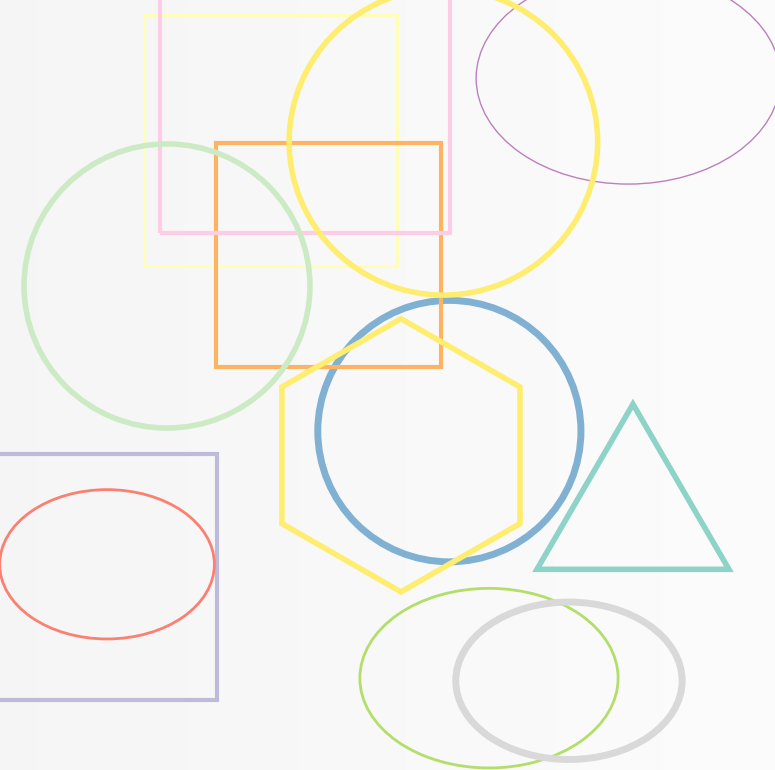[{"shape": "triangle", "thickness": 2, "radius": 0.71, "center": [0.817, 0.332]}, {"shape": "square", "thickness": 1, "radius": 0.82, "center": [0.349, 0.818]}, {"shape": "square", "thickness": 1.5, "radius": 0.8, "center": [0.12, 0.251]}, {"shape": "oval", "thickness": 1, "radius": 0.69, "center": [0.138, 0.267]}, {"shape": "circle", "thickness": 2.5, "radius": 0.85, "center": [0.58, 0.44]}, {"shape": "square", "thickness": 1.5, "radius": 0.73, "center": [0.424, 0.669]}, {"shape": "oval", "thickness": 1, "radius": 0.83, "center": [0.631, 0.119]}, {"shape": "square", "thickness": 1.5, "radius": 0.94, "center": [0.394, 0.885]}, {"shape": "oval", "thickness": 2.5, "radius": 0.73, "center": [0.734, 0.116]}, {"shape": "oval", "thickness": 0.5, "radius": 0.98, "center": [0.811, 0.898]}, {"shape": "circle", "thickness": 2, "radius": 0.92, "center": [0.215, 0.629]}, {"shape": "hexagon", "thickness": 2, "radius": 0.89, "center": [0.517, 0.409]}, {"shape": "circle", "thickness": 2, "radius": 1.0, "center": [0.572, 0.816]}]